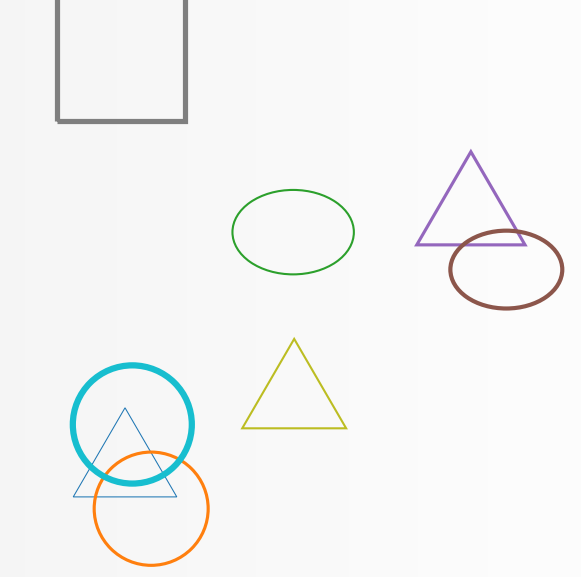[{"shape": "triangle", "thickness": 0.5, "radius": 0.51, "center": [0.215, 0.19]}, {"shape": "circle", "thickness": 1.5, "radius": 0.49, "center": [0.26, 0.118]}, {"shape": "oval", "thickness": 1, "radius": 0.52, "center": [0.504, 0.597]}, {"shape": "triangle", "thickness": 1.5, "radius": 0.54, "center": [0.81, 0.629]}, {"shape": "oval", "thickness": 2, "radius": 0.48, "center": [0.871, 0.532]}, {"shape": "square", "thickness": 2.5, "radius": 0.55, "center": [0.208, 0.899]}, {"shape": "triangle", "thickness": 1, "radius": 0.52, "center": [0.506, 0.309]}, {"shape": "circle", "thickness": 3, "radius": 0.51, "center": [0.228, 0.264]}]